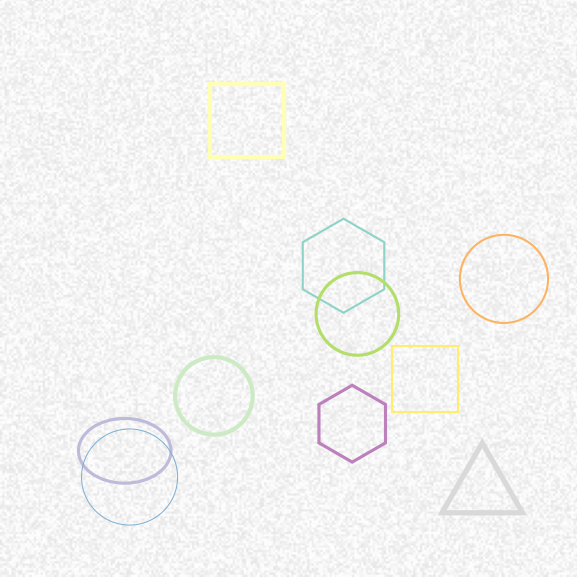[{"shape": "hexagon", "thickness": 1, "radius": 0.41, "center": [0.595, 0.539]}, {"shape": "square", "thickness": 2, "radius": 0.32, "center": [0.427, 0.79]}, {"shape": "oval", "thickness": 1.5, "radius": 0.4, "center": [0.216, 0.219]}, {"shape": "circle", "thickness": 0.5, "radius": 0.42, "center": [0.224, 0.173]}, {"shape": "circle", "thickness": 1, "radius": 0.38, "center": [0.873, 0.516]}, {"shape": "circle", "thickness": 1.5, "radius": 0.36, "center": [0.619, 0.456]}, {"shape": "triangle", "thickness": 2.5, "radius": 0.4, "center": [0.835, 0.151]}, {"shape": "hexagon", "thickness": 1.5, "radius": 0.33, "center": [0.61, 0.265]}, {"shape": "circle", "thickness": 2, "radius": 0.34, "center": [0.37, 0.314]}, {"shape": "square", "thickness": 1, "radius": 0.29, "center": [0.735, 0.342]}]